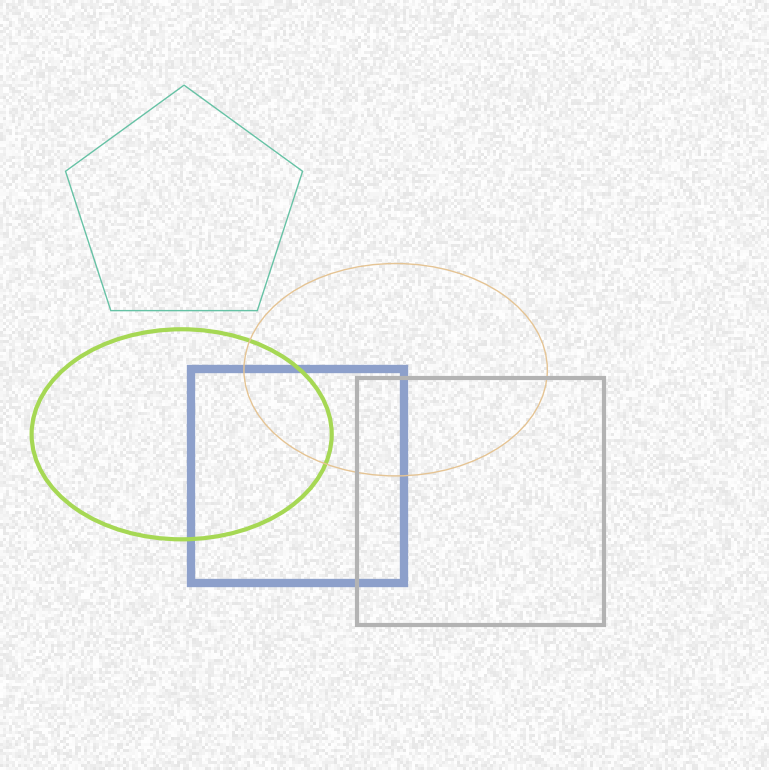[{"shape": "pentagon", "thickness": 0.5, "radius": 0.81, "center": [0.239, 0.728]}, {"shape": "square", "thickness": 3, "radius": 0.69, "center": [0.386, 0.382]}, {"shape": "oval", "thickness": 1.5, "radius": 0.97, "center": [0.236, 0.436]}, {"shape": "oval", "thickness": 0.5, "radius": 0.99, "center": [0.514, 0.52]}, {"shape": "square", "thickness": 1.5, "radius": 0.8, "center": [0.624, 0.349]}]